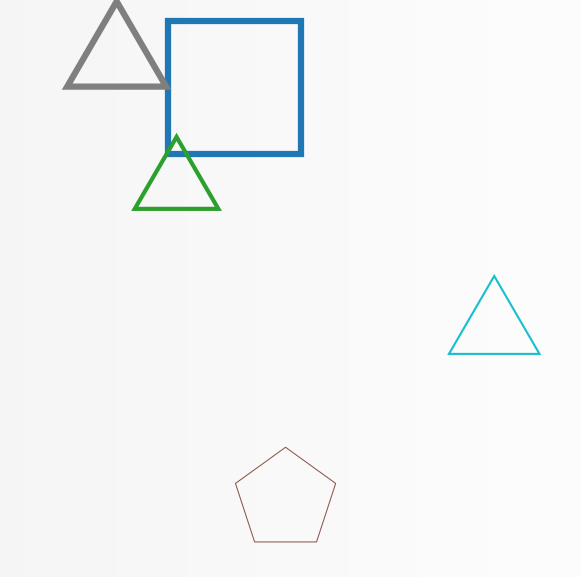[{"shape": "square", "thickness": 3, "radius": 0.57, "center": [0.403, 0.847]}, {"shape": "triangle", "thickness": 2, "radius": 0.42, "center": [0.304, 0.679]}, {"shape": "pentagon", "thickness": 0.5, "radius": 0.45, "center": [0.491, 0.134]}, {"shape": "triangle", "thickness": 3, "radius": 0.49, "center": [0.201, 0.898]}, {"shape": "triangle", "thickness": 1, "radius": 0.45, "center": [0.85, 0.431]}]